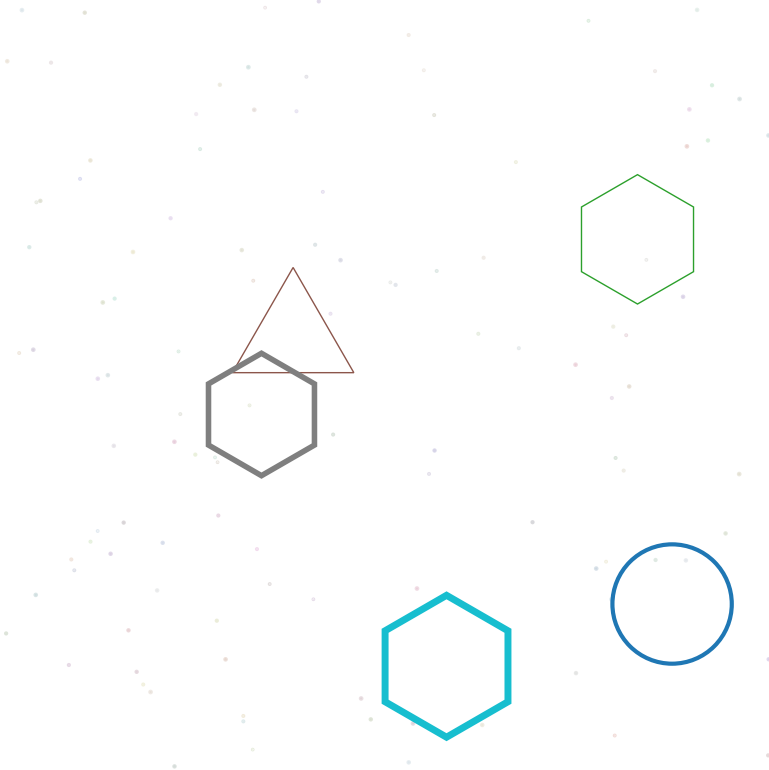[{"shape": "circle", "thickness": 1.5, "radius": 0.39, "center": [0.873, 0.216]}, {"shape": "hexagon", "thickness": 0.5, "radius": 0.42, "center": [0.828, 0.689]}, {"shape": "triangle", "thickness": 0.5, "radius": 0.46, "center": [0.381, 0.562]}, {"shape": "hexagon", "thickness": 2, "radius": 0.4, "center": [0.34, 0.462]}, {"shape": "hexagon", "thickness": 2.5, "radius": 0.46, "center": [0.58, 0.135]}]